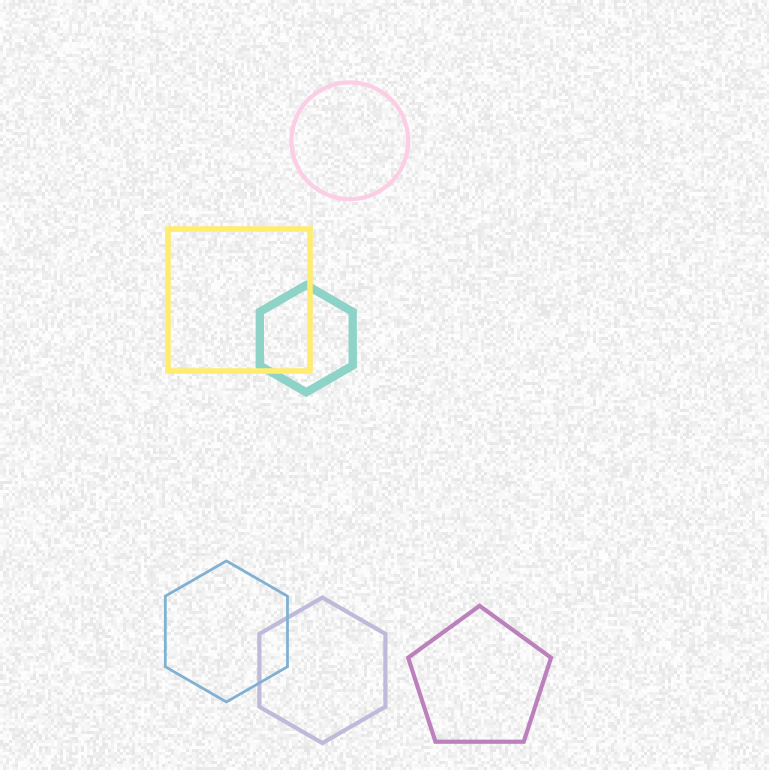[{"shape": "hexagon", "thickness": 3, "radius": 0.35, "center": [0.398, 0.56]}, {"shape": "hexagon", "thickness": 1.5, "radius": 0.47, "center": [0.419, 0.129]}, {"shape": "hexagon", "thickness": 1, "radius": 0.46, "center": [0.294, 0.18]}, {"shape": "circle", "thickness": 1.5, "radius": 0.38, "center": [0.454, 0.817]}, {"shape": "pentagon", "thickness": 1.5, "radius": 0.49, "center": [0.623, 0.116]}, {"shape": "square", "thickness": 2, "radius": 0.46, "center": [0.311, 0.61]}]